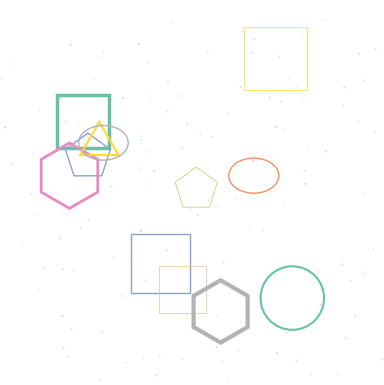[{"shape": "square", "thickness": 2.5, "radius": 0.34, "center": [0.216, 0.684]}, {"shape": "circle", "thickness": 1.5, "radius": 0.41, "center": [0.759, 0.226]}, {"shape": "oval", "thickness": 1, "radius": 0.33, "center": [0.659, 0.544]}, {"shape": "pentagon", "thickness": 1, "radius": 0.31, "center": [0.228, 0.593]}, {"shape": "square", "thickness": 1, "radius": 0.38, "center": [0.418, 0.316]}, {"shape": "hexagon", "thickness": 2, "radius": 0.42, "center": [0.18, 0.544]}, {"shape": "pentagon", "thickness": 0.5, "radius": 0.29, "center": [0.51, 0.509]}, {"shape": "square", "thickness": 0.5, "radius": 0.41, "center": [0.716, 0.848]}, {"shape": "triangle", "thickness": 1.5, "radius": 0.29, "center": [0.258, 0.626]}, {"shape": "square", "thickness": 0.5, "radius": 0.3, "center": [0.474, 0.249]}, {"shape": "oval", "thickness": 1, "radius": 0.32, "center": [0.269, 0.629]}, {"shape": "hexagon", "thickness": 3, "radius": 0.4, "center": [0.573, 0.191]}]